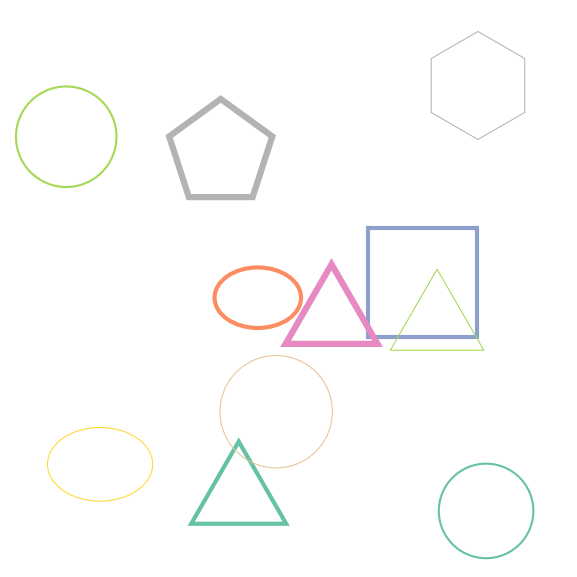[{"shape": "triangle", "thickness": 2, "radius": 0.47, "center": [0.413, 0.14]}, {"shape": "circle", "thickness": 1, "radius": 0.41, "center": [0.842, 0.114]}, {"shape": "oval", "thickness": 2, "radius": 0.37, "center": [0.446, 0.484]}, {"shape": "square", "thickness": 2, "radius": 0.47, "center": [0.732, 0.51]}, {"shape": "triangle", "thickness": 3, "radius": 0.46, "center": [0.574, 0.45]}, {"shape": "circle", "thickness": 1, "radius": 0.44, "center": [0.115, 0.762]}, {"shape": "triangle", "thickness": 0.5, "radius": 0.47, "center": [0.757, 0.439]}, {"shape": "oval", "thickness": 0.5, "radius": 0.46, "center": [0.173, 0.195]}, {"shape": "circle", "thickness": 0.5, "radius": 0.49, "center": [0.478, 0.286]}, {"shape": "pentagon", "thickness": 3, "radius": 0.47, "center": [0.382, 0.734]}, {"shape": "hexagon", "thickness": 0.5, "radius": 0.47, "center": [0.828, 0.851]}]